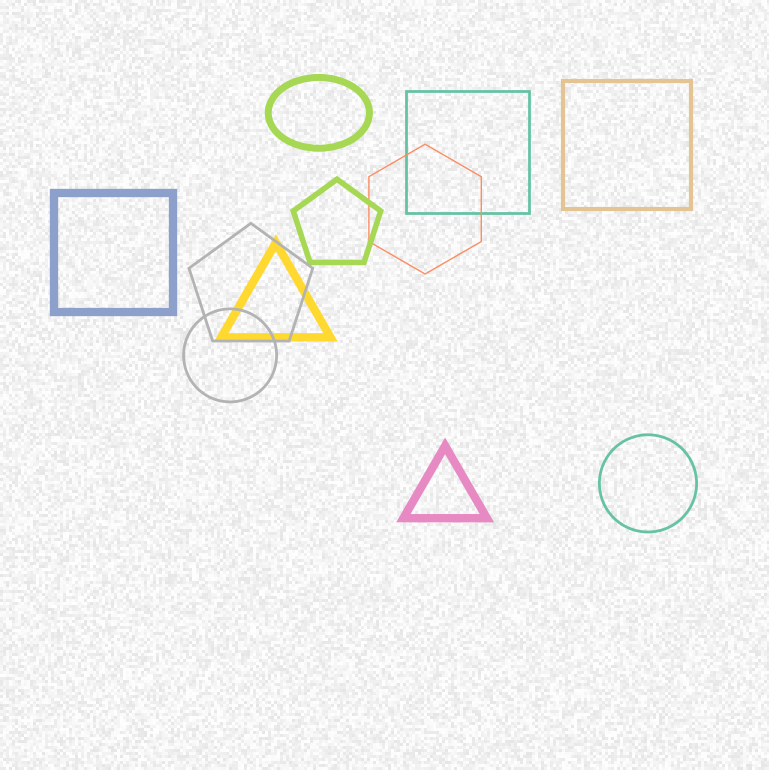[{"shape": "circle", "thickness": 1, "radius": 0.32, "center": [0.842, 0.372]}, {"shape": "square", "thickness": 1, "radius": 0.4, "center": [0.607, 0.803]}, {"shape": "hexagon", "thickness": 0.5, "radius": 0.42, "center": [0.552, 0.728]}, {"shape": "square", "thickness": 3, "radius": 0.39, "center": [0.148, 0.672]}, {"shape": "triangle", "thickness": 3, "radius": 0.31, "center": [0.578, 0.358]}, {"shape": "pentagon", "thickness": 2, "radius": 0.3, "center": [0.438, 0.707]}, {"shape": "oval", "thickness": 2.5, "radius": 0.33, "center": [0.414, 0.853]}, {"shape": "triangle", "thickness": 3, "radius": 0.41, "center": [0.358, 0.603]}, {"shape": "square", "thickness": 1.5, "radius": 0.42, "center": [0.815, 0.811]}, {"shape": "circle", "thickness": 1, "radius": 0.3, "center": [0.299, 0.538]}, {"shape": "pentagon", "thickness": 1, "radius": 0.42, "center": [0.326, 0.625]}]